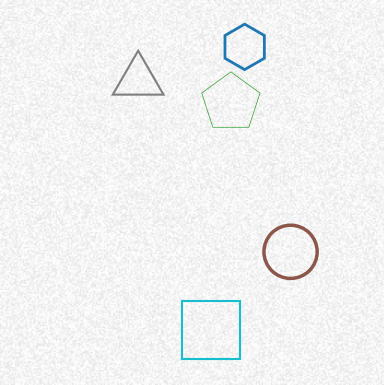[{"shape": "hexagon", "thickness": 2, "radius": 0.3, "center": [0.636, 0.878]}, {"shape": "pentagon", "thickness": 0.5, "radius": 0.4, "center": [0.6, 0.734]}, {"shape": "circle", "thickness": 2.5, "radius": 0.35, "center": [0.755, 0.346]}, {"shape": "triangle", "thickness": 1.5, "radius": 0.38, "center": [0.359, 0.792]}, {"shape": "square", "thickness": 1.5, "radius": 0.38, "center": [0.549, 0.143]}]